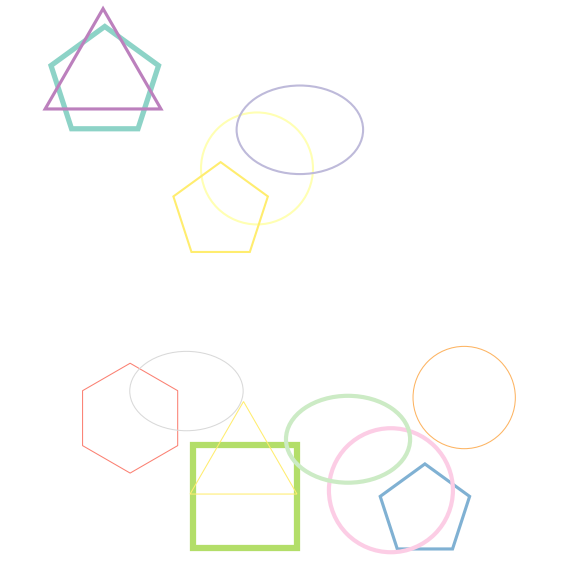[{"shape": "pentagon", "thickness": 2.5, "radius": 0.49, "center": [0.181, 0.855]}, {"shape": "circle", "thickness": 1, "radius": 0.48, "center": [0.445, 0.707]}, {"shape": "oval", "thickness": 1, "radius": 0.55, "center": [0.519, 0.774]}, {"shape": "hexagon", "thickness": 0.5, "radius": 0.48, "center": [0.225, 0.275]}, {"shape": "pentagon", "thickness": 1.5, "radius": 0.41, "center": [0.736, 0.114]}, {"shape": "circle", "thickness": 0.5, "radius": 0.44, "center": [0.804, 0.311]}, {"shape": "square", "thickness": 3, "radius": 0.45, "center": [0.424, 0.14]}, {"shape": "circle", "thickness": 2, "radius": 0.54, "center": [0.677, 0.15]}, {"shape": "oval", "thickness": 0.5, "radius": 0.49, "center": [0.323, 0.322]}, {"shape": "triangle", "thickness": 1.5, "radius": 0.58, "center": [0.178, 0.868]}, {"shape": "oval", "thickness": 2, "radius": 0.54, "center": [0.603, 0.239]}, {"shape": "triangle", "thickness": 0.5, "radius": 0.53, "center": [0.422, 0.197]}, {"shape": "pentagon", "thickness": 1, "radius": 0.43, "center": [0.382, 0.632]}]